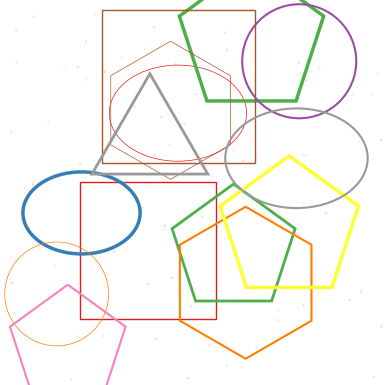[{"shape": "oval", "thickness": 0.5, "radius": 0.89, "center": [0.462, 0.706]}, {"shape": "square", "thickness": 1, "radius": 0.89, "center": [0.385, 0.349]}, {"shape": "oval", "thickness": 2.5, "radius": 0.76, "center": [0.212, 0.447]}, {"shape": "pentagon", "thickness": 2.5, "radius": 0.99, "center": [0.653, 0.897]}, {"shape": "pentagon", "thickness": 2, "radius": 0.84, "center": [0.607, 0.354]}, {"shape": "circle", "thickness": 1.5, "radius": 0.74, "center": [0.777, 0.841]}, {"shape": "hexagon", "thickness": 1.5, "radius": 0.99, "center": [0.638, 0.266]}, {"shape": "circle", "thickness": 0.5, "radius": 0.67, "center": [0.147, 0.237]}, {"shape": "pentagon", "thickness": 2.5, "radius": 0.94, "center": [0.751, 0.406]}, {"shape": "hexagon", "thickness": 0.5, "radius": 0.9, "center": [0.443, 0.714]}, {"shape": "square", "thickness": 1, "radius": 0.99, "center": [0.464, 0.775]}, {"shape": "pentagon", "thickness": 1.5, "radius": 0.79, "center": [0.176, 0.103]}, {"shape": "oval", "thickness": 1.5, "radius": 0.92, "center": [0.77, 0.589]}, {"shape": "triangle", "thickness": 2, "radius": 0.87, "center": [0.389, 0.635]}]